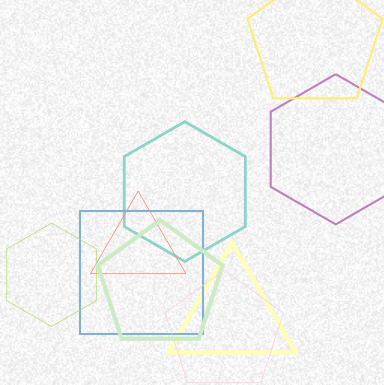[{"shape": "hexagon", "thickness": 2, "radius": 0.91, "center": [0.48, 0.502]}, {"shape": "triangle", "thickness": 3, "radius": 0.95, "center": [0.603, 0.18]}, {"shape": "triangle", "thickness": 0.5, "radius": 0.72, "center": [0.359, 0.361]}, {"shape": "square", "thickness": 1.5, "radius": 0.8, "center": [0.369, 0.292]}, {"shape": "hexagon", "thickness": 0.5, "radius": 0.67, "center": [0.134, 0.286]}, {"shape": "pentagon", "thickness": 0.5, "radius": 0.81, "center": [0.582, 0.137]}, {"shape": "hexagon", "thickness": 1.5, "radius": 0.98, "center": [0.872, 0.612]}, {"shape": "pentagon", "thickness": 3, "radius": 0.85, "center": [0.416, 0.258]}, {"shape": "pentagon", "thickness": 1.5, "radius": 0.92, "center": [0.818, 0.894]}]